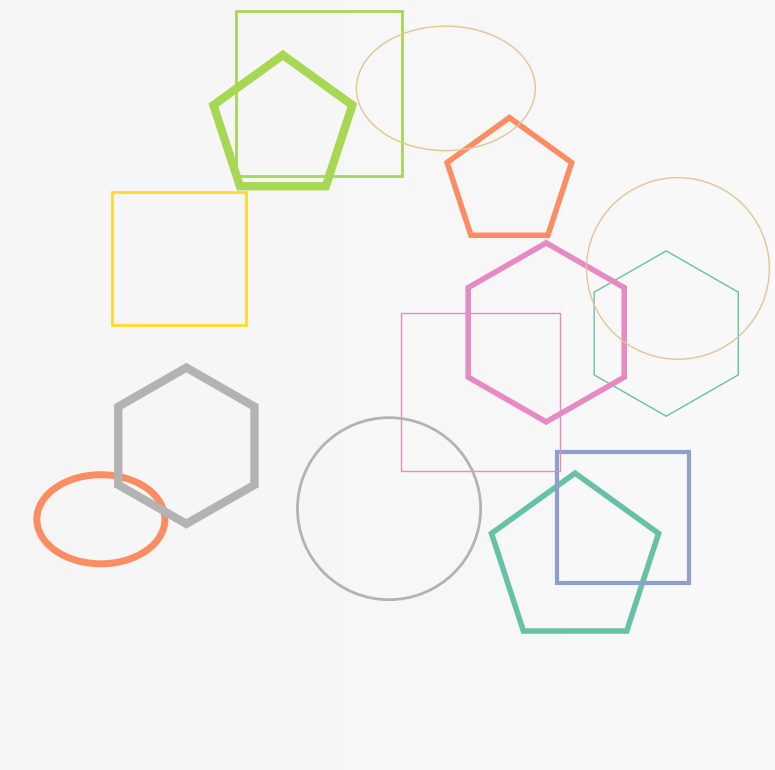[{"shape": "pentagon", "thickness": 2, "radius": 0.57, "center": [0.742, 0.272]}, {"shape": "hexagon", "thickness": 0.5, "radius": 0.54, "center": [0.86, 0.567]}, {"shape": "pentagon", "thickness": 2, "radius": 0.42, "center": [0.657, 0.763]}, {"shape": "oval", "thickness": 2.5, "radius": 0.41, "center": [0.13, 0.326]}, {"shape": "square", "thickness": 1.5, "radius": 0.43, "center": [0.803, 0.328]}, {"shape": "square", "thickness": 0.5, "radius": 0.51, "center": [0.62, 0.491]}, {"shape": "hexagon", "thickness": 2, "radius": 0.58, "center": [0.705, 0.568]}, {"shape": "square", "thickness": 1, "radius": 0.53, "center": [0.412, 0.879]}, {"shape": "pentagon", "thickness": 3, "radius": 0.47, "center": [0.365, 0.834]}, {"shape": "square", "thickness": 1, "radius": 0.43, "center": [0.231, 0.664]}, {"shape": "oval", "thickness": 0.5, "radius": 0.58, "center": [0.575, 0.885]}, {"shape": "circle", "thickness": 0.5, "radius": 0.59, "center": [0.875, 0.651]}, {"shape": "circle", "thickness": 1, "radius": 0.59, "center": [0.502, 0.339]}, {"shape": "hexagon", "thickness": 3, "radius": 0.51, "center": [0.24, 0.421]}]